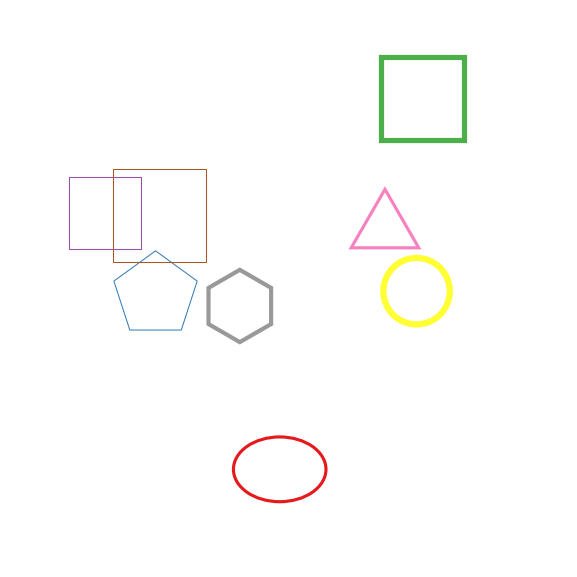[{"shape": "oval", "thickness": 1.5, "radius": 0.4, "center": [0.484, 0.186]}, {"shape": "pentagon", "thickness": 0.5, "radius": 0.38, "center": [0.269, 0.489]}, {"shape": "square", "thickness": 2.5, "radius": 0.36, "center": [0.731, 0.828]}, {"shape": "square", "thickness": 0.5, "radius": 0.31, "center": [0.182, 0.63]}, {"shape": "circle", "thickness": 3, "radius": 0.29, "center": [0.721, 0.495]}, {"shape": "square", "thickness": 0.5, "radius": 0.4, "center": [0.277, 0.626]}, {"shape": "triangle", "thickness": 1.5, "radius": 0.34, "center": [0.667, 0.604]}, {"shape": "hexagon", "thickness": 2, "radius": 0.31, "center": [0.415, 0.469]}]